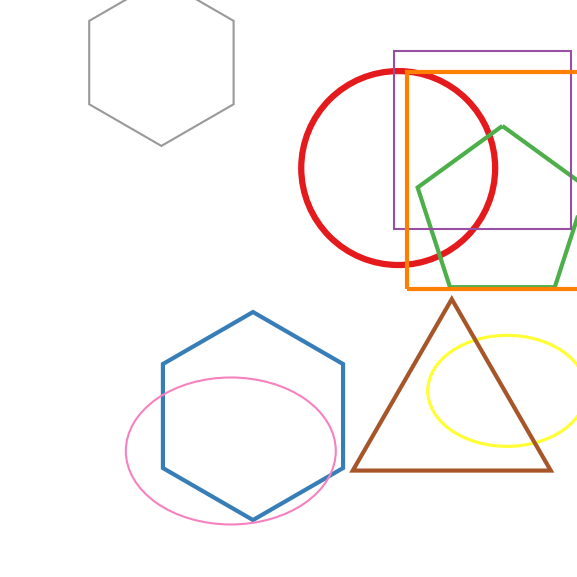[{"shape": "circle", "thickness": 3, "radius": 0.84, "center": [0.69, 0.708]}, {"shape": "hexagon", "thickness": 2, "radius": 0.9, "center": [0.438, 0.279]}, {"shape": "pentagon", "thickness": 2, "radius": 0.77, "center": [0.87, 0.627]}, {"shape": "square", "thickness": 1, "radius": 0.77, "center": [0.836, 0.757]}, {"shape": "square", "thickness": 2, "radius": 0.94, "center": [0.894, 0.686]}, {"shape": "oval", "thickness": 1.5, "radius": 0.69, "center": [0.878, 0.322]}, {"shape": "triangle", "thickness": 2, "radius": 0.99, "center": [0.782, 0.283]}, {"shape": "oval", "thickness": 1, "radius": 0.91, "center": [0.4, 0.218]}, {"shape": "hexagon", "thickness": 1, "radius": 0.72, "center": [0.279, 0.891]}]